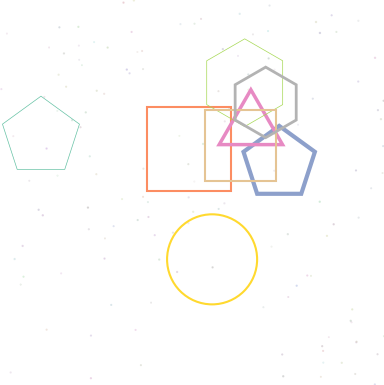[{"shape": "pentagon", "thickness": 0.5, "radius": 0.53, "center": [0.106, 0.645]}, {"shape": "square", "thickness": 1.5, "radius": 0.55, "center": [0.49, 0.614]}, {"shape": "pentagon", "thickness": 3, "radius": 0.49, "center": [0.725, 0.576]}, {"shape": "triangle", "thickness": 2.5, "radius": 0.47, "center": [0.652, 0.672]}, {"shape": "hexagon", "thickness": 0.5, "radius": 0.57, "center": [0.636, 0.785]}, {"shape": "circle", "thickness": 1.5, "radius": 0.58, "center": [0.551, 0.326]}, {"shape": "square", "thickness": 1.5, "radius": 0.46, "center": [0.625, 0.622]}, {"shape": "hexagon", "thickness": 2, "radius": 0.46, "center": [0.69, 0.734]}]